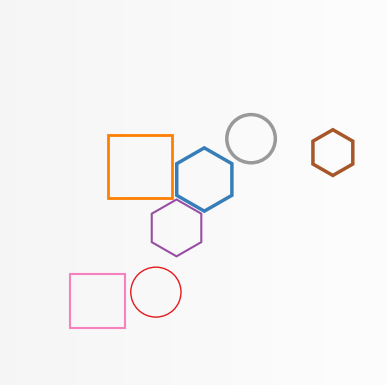[{"shape": "circle", "thickness": 1, "radius": 0.32, "center": [0.402, 0.241]}, {"shape": "hexagon", "thickness": 2.5, "radius": 0.41, "center": [0.527, 0.534]}, {"shape": "hexagon", "thickness": 1.5, "radius": 0.37, "center": [0.456, 0.408]}, {"shape": "square", "thickness": 2, "radius": 0.41, "center": [0.361, 0.568]}, {"shape": "hexagon", "thickness": 2.5, "radius": 0.3, "center": [0.859, 0.604]}, {"shape": "square", "thickness": 1.5, "radius": 0.35, "center": [0.252, 0.219]}, {"shape": "circle", "thickness": 2.5, "radius": 0.31, "center": [0.648, 0.64]}]